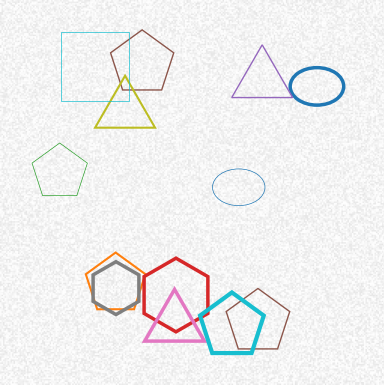[{"shape": "oval", "thickness": 2.5, "radius": 0.35, "center": [0.823, 0.776]}, {"shape": "oval", "thickness": 0.5, "radius": 0.34, "center": [0.62, 0.514]}, {"shape": "pentagon", "thickness": 1.5, "radius": 0.41, "center": [0.3, 0.263]}, {"shape": "pentagon", "thickness": 0.5, "radius": 0.38, "center": [0.155, 0.553]}, {"shape": "hexagon", "thickness": 2.5, "radius": 0.48, "center": [0.457, 0.234]}, {"shape": "triangle", "thickness": 1, "radius": 0.46, "center": [0.681, 0.792]}, {"shape": "pentagon", "thickness": 1, "radius": 0.43, "center": [0.67, 0.164]}, {"shape": "pentagon", "thickness": 1, "radius": 0.43, "center": [0.369, 0.836]}, {"shape": "triangle", "thickness": 2.5, "radius": 0.45, "center": [0.453, 0.159]}, {"shape": "hexagon", "thickness": 2.5, "radius": 0.34, "center": [0.301, 0.252]}, {"shape": "triangle", "thickness": 1.5, "radius": 0.45, "center": [0.325, 0.713]}, {"shape": "square", "thickness": 0.5, "radius": 0.44, "center": [0.248, 0.827]}, {"shape": "pentagon", "thickness": 3, "radius": 0.44, "center": [0.602, 0.153]}]